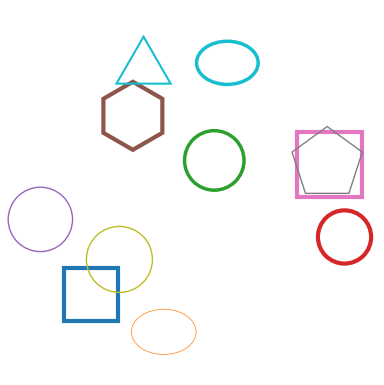[{"shape": "square", "thickness": 3, "radius": 0.35, "center": [0.236, 0.235]}, {"shape": "oval", "thickness": 0.5, "radius": 0.42, "center": [0.425, 0.138]}, {"shape": "circle", "thickness": 2.5, "radius": 0.39, "center": [0.557, 0.583]}, {"shape": "circle", "thickness": 3, "radius": 0.35, "center": [0.895, 0.385]}, {"shape": "circle", "thickness": 1, "radius": 0.42, "center": [0.105, 0.43]}, {"shape": "hexagon", "thickness": 3, "radius": 0.44, "center": [0.345, 0.699]}, {"shape": "square", "thickness": 3, "radius": 0.42, "center": [0.856, 0.574]}, {"shape": "pentagon", "thickness": 1, "radius": 0.48, "center": [0.85, 0.575]}, {"shape": "circle", "thickness": 1, "radius": 0.43, "center": [0.31, 0.326]}, {"shape": "triangle", "thickness": 1.5, "radius": 0.41, "center": [0.373, 0.823]}, {"shape": "oval", "thickness": 2.5, "radius": 0.4, "center": [0.591, 0.837]}]